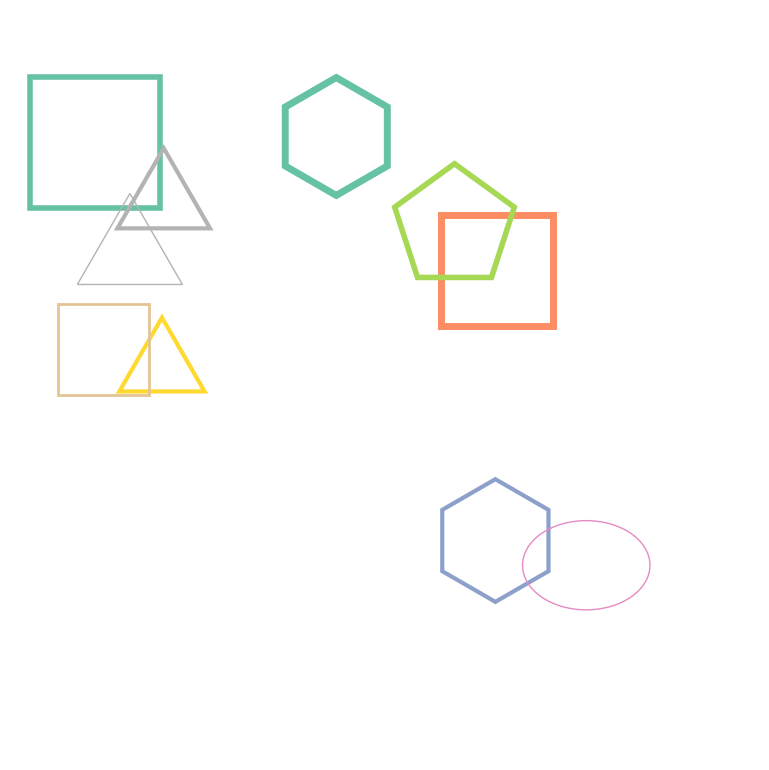[{"shape": "hexagon", "thickness": 2.5, "radius": 0.38, "center": [0.437, 0.823]}, {"shape": "square", "thickness": 2, "radius": 0.42, "center": [0.123, 0.815]}, {"shape": "square", "thickness": 2.5, "radius": 0.36, "center": [0.645, 0.649]}, {"shape": "hexagon", "thickness": 1.5, "radius": 0.4, "center": [0.643, 0.298]}, {"shape": "oval", "thickness": 0.5, "radius": 0.41, "center": [0.761, 0.266]}, {"shape": "pentagon", "thickness": 2, "radius": 0.41, "center": [0.59, 0.706]}, {"shape": "triangle", "thickness": 1.5, "radius": 0.32, "center": [0.21, 0.524]}, {"shape": "square", "thickness": 1, "radius": 0.29, "center": [0.135, 0.546]}, {"shape": "triangle", "thickness": 1.5, "radius": 0.35, "center": [0.213, 0.738]}, {"shape": "triangle", "thickness": 0.5, "radius": 0.39, "center": [0.169, 0.67]}]